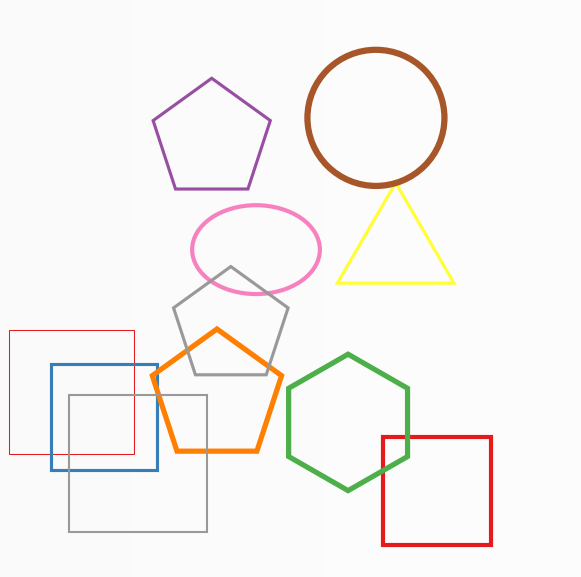[{"shape": "square", "thickness": 2, "radius": 0.47, "center": [0.752, 0.149]}, {"shape": "square", "thickness": 0.5, "radius": 0.54, "center": [0.123, 0.32]}, {"shape": "square", "thickness": 1.5, "radius": 0.46, "center": [0.179, 0.277]}, {"shape": "hexagon", "thickness": 2.5, "radius": 0.59, "center": [0.599, 0.268]}, {"shape": "pentagon", "thickness": 1.5, "radius": 0.53, "center": [0.364, 0.758]}, {"shape": "pentagon", "thickness": 2.5, "radius": 0.58, "center": [0.373, 0.312]}, {"shape": "triangle", "thickness": 1.5, "radius": 0.58, "center": [0.681, 0.567]}, {"shape": "circle", "thickness": 3, "radius": 0.59, "center": [0.647, 0.795]}, {"shape": "oval", "thickness": 2, "radius": 0.55, "center": [0.44, 0.567]}, {"shape": "pentagon", "thickness": 1.5, "radius": 0.52, "center": [0.397, 0.434]}, {"shape": "square", "thickness": 1, "radius": 0.59, "center": [0.237, 0.197]}]